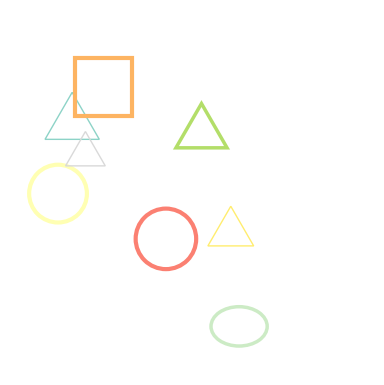[{"shape": "triangle", "thickness": 1, "radius": 0.41, "center": [0.187, 0.679]}, {"shape": "circle", "thickness": 3, "radius": 0.38, "center": [0.151, 0.497]}, {"shape": "circle", "thickness": 3, "radius": 0.39, "center": [0.431, 0.38]}, {"shape": "square", "thickness": 3, "radius": 0.37, "center": [0.269, 0.774]}, {"shape": "triangle", "thickness": 2.5, "radius": 0.38, "center": [0.523, 0.654]}, {"shape": "triangle", "thickness": 1, "radius": 0.3, "center": [0.222, 0.599]}, {"shape": "oval", "thickness": 2.5, "radius": 0.36, "center": [0.621, 0.152]}, {"shape": "triangle", "thickness": 1, "radius": 0.34, "center": [0.599, 0.396]}]